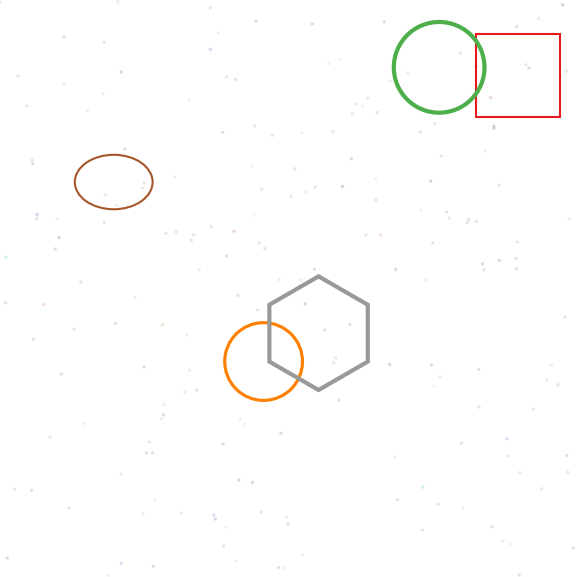[{"shape": "square", "thickness": 1, "radius": 0.36, "center": [0.897, 0.868]}, {"shape": "circle", "thickness": 2, "radius": 0.39, "center": [0.76, 0.883]}, {"shape": "circle", "thickness": 1.5, "radius": 0.34, "center": [0.456, 0.373]}, {"shape": "oval", "thickness": 1, "radius": 0.34, "center": [0.197, 0.684]}, {"shape": "hexagon", "thickness": 2, "radius": 0.49, "center": [0.552, 0.422]}]